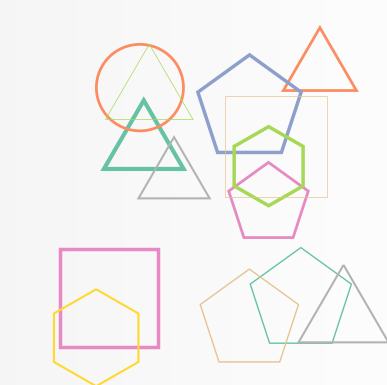[{"shape": "triangle", "thickness": 3, "radius": 0.59, "center": [0.371, 0.621]}, {"shape": "pentagon", "thickness": 1, "radius": 0.69, "center": [0.776, 0.22]}, {"shape": "circle", "thickness": 2, "radius": 0.56, "center": [0.361, 0.772]}, {"shape": "triangle", "thickness": 2, "radius": 0.54, "center": [0.826, 0.819]}, {"shape": "pentagon", "thickness": 2.5, "radius": 0.7, "center": [0.644, 0.717]}, {"shape": "square", "thickness": 2.5, "radius": 0.63, "center": [0.282, 0.226]}, {"shape": "pentagon", "thickness": 2, "radius": 0.54, "center": [0.693, 0.47]}, {"shape": "hexagon", "thickness": 2.5, "radius": 0.51, "center": [0.693, 0.568]}, {"shape": "triangle", "thickness": 0.5, "radius": 0.65, "center": [0.385, 0.755]}, {"shape": "hexagon", "thickness": 1.5, "radius": 0.63, "center": [0.248, 0.123]}, {"shape": "pentagon", "thickness": 1, "radius": 0.67, "center": [0.643, 0.168]}, {"shape": "square", "thickness": 0.5, "radius": 0.66, "center": [0.712, 0.62]}, {"shape": "triangle", "thickness": 1.5, "radius": 0.53, "center": [0.449, 0.538]}, {"shape": "triangle", "thickness": 1.5, "radius": 0.67, "center": [0.887, 0.178]}]